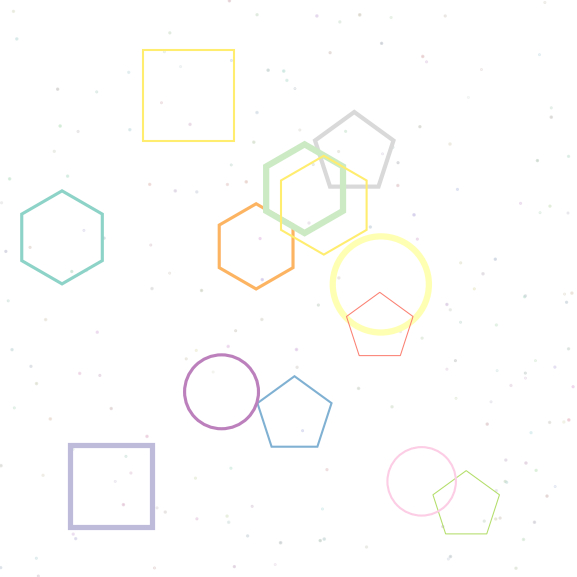[{"shape": "hexagon", "thickness": 1.5, "radius": 0.4, "center": [0.107, 0.588]}, {"shape": "circle", "thickness": 3, "radius": 0.42, "center": [0.659, 0.507]}, {"shape": "square", "thickness": 2.5, "radius": 0.36, "center": [0.193, 0.157]}, {"shape": "pentagon", "thickness": 0.5, "radius": 0.3, "center": [0.658, 0.432]}, {"shape": "pentagon", "thickness": 1, "radius": 0.34, "center": [0.51, 0.28]}, {"shape": "hexagon", "thickness": 1.5, "radius": 0.37, "center": [0.444, 0.573]}, {"shape": "pentagon", "thickness": 0.5, "radius": 0.3, "center": [0.807, 0.124]}, {"shape": "circle", "thickness": 1, "radius": 0.3, "center": [0.73, 0.166]}, {"shape": "pentagon", "thickness": 2, "radius": 0.36, "center": [0.613, 0.734]}, {"shape": "circle", "thickness": 1.5, "radius": 0.32, "center": [0.384, 0.321]}, {"shape": "hexagon", "thickness": 3, "radius": 0.38, "center": [0.527, 0.672]}, {"shape": "hexagon", "thickness": 1, "radius": 0.43, "center": [0.561, 0.644]}, {"shape": "square", "thickness": 1, "radius": 0.39, "center": [0.327, 0.834]}]